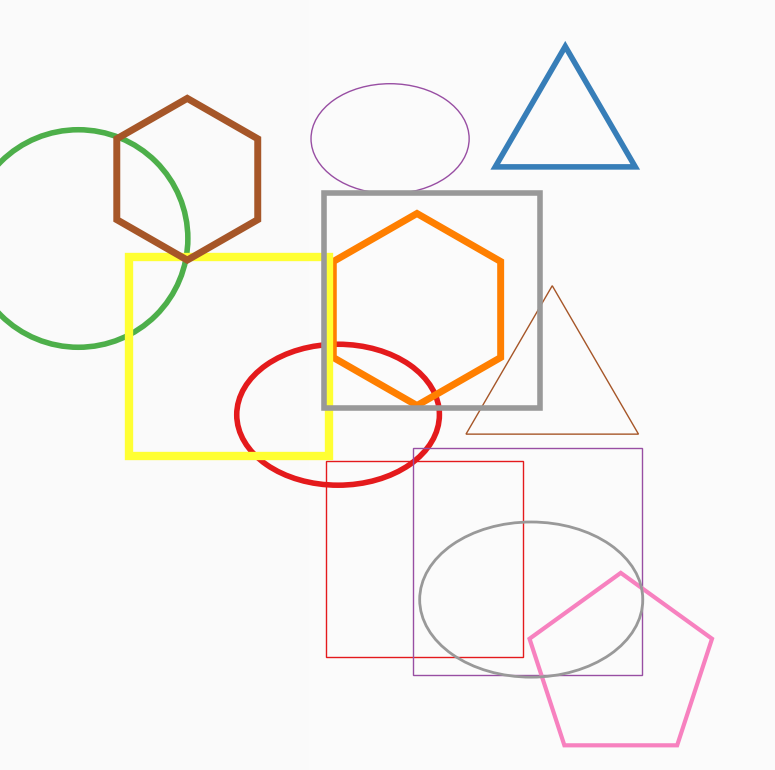[{"shape": "square", "thickness": 0.5, "radius": 0.64, "center": [0.548, 0.274]}, {"shape": "oval", "thickness": 2, "radius": 0.65, "center": [0.436, 0.461]}, {"shape": "triangle", "thickness": 2, "radius": 0.52, "center": [0.729, 0.835]}, {"shape": "circle", "thickness": 2, "radius": 0.71, "center": [0.101, 0.69]}, {"shape": "square", "thickness": 0.5, "radius": 0.74, "center": [0.681, 0.271]}, {"shape": "oval", "thickness": 0.5, "radius": 0.51, "center": [0.503, 0.82]}, {"shape": "hexagon", "thickness": 2.5, "radius": 0.62, "center": [0.538, 0.598]}, {"shape": "square", "thickness": 3, "radius": 0.65, "center": [0.296, 0.537]}, {"shape": "hexagon", "thickness": 2.5, "radius": 0.53, "center": [0.242, 0.767]}, {"shape": "triangle", "thickness": 0.5, "radius": 0.64, "center": [0.713, 0.5]}, {"shape": "pentagon", "thickness": 1.5, "radius": 0.62, "center": [0.801, 0.132]}, {"shape": "oval", "thickness": 1, "radius": 0.72, "center": [0.685, 0.221]}, {"shape": "square", "thickness": 2, "radius": 0.7, "center": [0.557, 0.609]}]